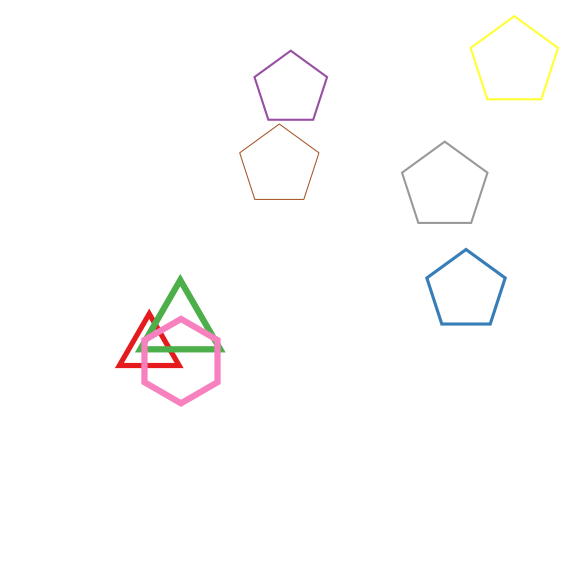[{"shape": "triangle", "thickness": 2.5, "radius": 0.3, "center": [0.258, 0.396]}, {"shape": "pentagon", "thickness": 1.5, "radius": 0.36, "center": [0.807, 0.496]}, {"shape": "triangle", "thickness": 3, "radius": 0.4, "center": [0.312, 0.434]}, {"shape": "pentagon", "thickness": 1, "radius": 0.33, "center": [0.504, 0.845]}, {"shape": "pentagon", "thickness": 1, "radius": 0.4, "center": [0.891, 0.892]}, {"shape": "pentagon", "thickness": 0.5, "radius": 0.36, "center": [0.484, 0.712]}, {"shape": "hexagon", "thickness": 3, "radius": 0.37, "center": [0.313, 0.374]}, {"shape": "pentagon", "thickness": 1, "radius": 0.39, "center": [0.77, 0.676]}]